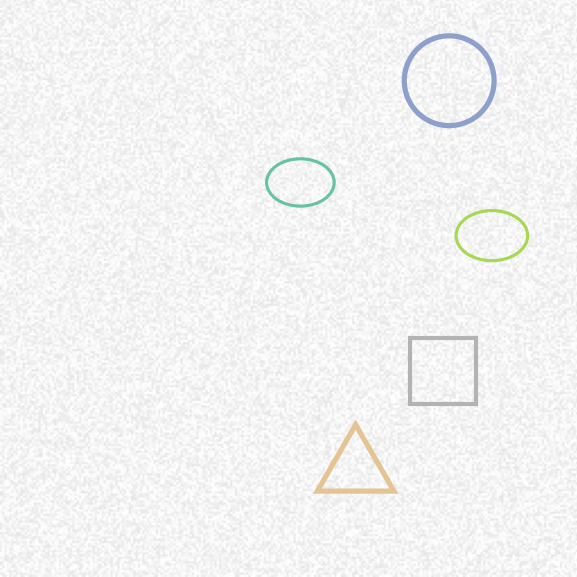[{"shape": "oval", "thickness": 1.5, "radius": 0.29, "center": [0.52, 0.683]}, {"shape": "circle", "thickness": 2.5, "radius": 0.39, "center": [0.778, 0.859]}, {"shape": "oval", "thickness": 1.5, "radius": 0.31, "center": [0.852, 0.591]}, {"shape": "triangle", "thickness": 2.5, "radius": 0.38, "center": [0.616, 0.187]}, {"shape": "square", "thickness": 2, "radius": 0.29, "center": [0.766, 0.357]}]